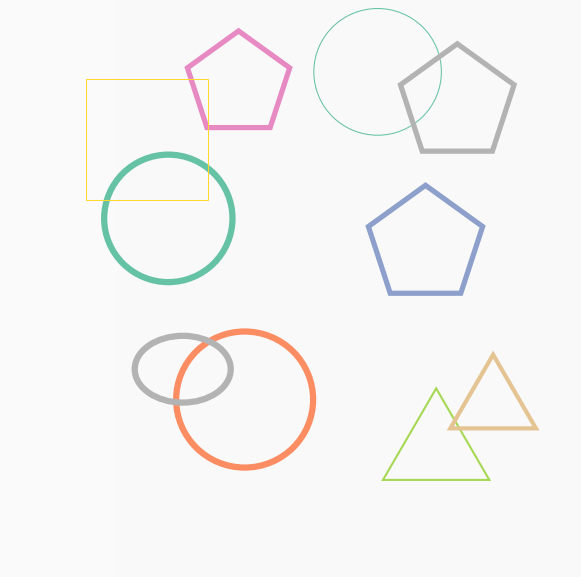[{"shape": "circle", "thickness": 0.5, "radius": 0.55, "center": [0.65, 0.875]}, {"shape": "circle", "thickness": 3, "radius": 0.55, "center": [0.29, 0.621]}, {"shape": "circle", "thickness": 3, "radius": 0.59, "center": [0.421, 0.307]}, {"shape": "pentagon", "thickness": 2.5, "radius": 0.52, "center": [0.732, 0.575]}, {"shape": "pentagon", "thickness": 2.5, "radius": 0.46, "center": [0.41, 0.853]}, {"shape": "triangle", "thickness": 1, "radius": 0.53, "center": [0.75, 0.221]}, {"shape": "square", "thickness": 0.5, "radius": 0.53, "center": [0.252, 0.758]}, {"shape": "triangle", "thickness": 2, "radius": 0.43, "center": [0.848, 0.3]}, {"shape": "pentagon", "thickness": 2.5, "radius": 0.51, "center": [0.787, 0.821]}, {"shape": "oval", "thickness": 3, "radius": 0.41, "center": [0.314, 0.36]}]